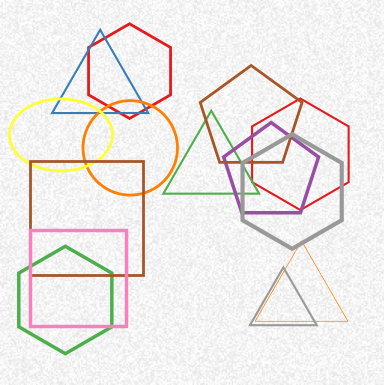[{"shape": "hexagon", "thickness": 2, "radius": 0.61, "center": [0.337, 0.815]}, {"shape": "hexagon", "thickness": 1.5, "radius": 0.72, "center": [0.78, 0.599]}, {"shape": "triangle", "thickness": 1.5, "radius": 0.72, "center": [0.26, 0.778]}, {"shape": "hexagon", "thickness": 2.5, "radius": 0.7, "center": [0.17, 0.221]}, {"shape": "triangle", "thickness": 1.5, "radius": 0.72, "center": [0.549, 0.569]}, {"shape": "pentagon", "thickness": 2.5, "radius": 0.65, "center": [0.704, 0.552]}, {"shape": "triangle", "thickness": 0.5, "radius": 0.7, "center": [0.783, 0.235]}, {"shape": "circle", "thickness": 2, "radius": 0.61, "center": [0.338, 0.616]}, {"shape": "oval", "thickness": 2, "radius": 0.67, "center": [0.158, 0.649]}, {"shape": "square", "thickness": 2, "radius": 0.74, "center": [0.225, 0.434]}, {"shape": "pentagon", "thickness": 2, "radius": 0.7, "center": [0.652, 0.691]}, {"shape": "square", "thickness": 2.5, "radius": 0.62, "center": [0.202, 0.278]}, {"shape": "triangle", "thickness": 1.5, "radius": 0.5, "center": [0.736, 0.205]}, {"shape": "hexagon", "thickness": 3, "radius": 0.74, "center": [0.759, 0.502]}]